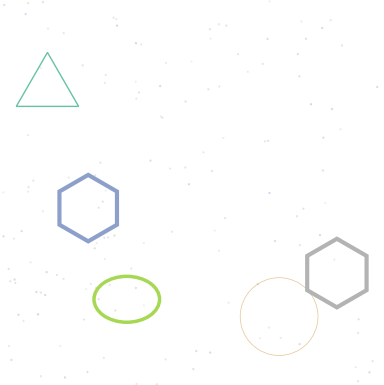[{"shape": "triangle", "thickness": 1, "radius": 0.47, "center": [0.123, 0.77]}, {"shape": "hexagon", "thickness": 3, "radius": 0.43, "center": [0.229, 0.459]}, {"shape": "oval", "thickness": 2.5, "radius": 0.43, "center": [0.329, 0.223]}, {"shape": "circle", "thickness": 0.5, "radius": 0.51, "center": [0.725, 0.178]}, {"shape": "hexagon", "thickness": 3, "radius": 0.45, "center": [0.875, 0.291]}]